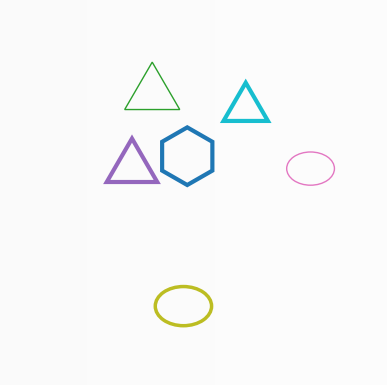[{"shape": "hexagon", "thickness": 3, "radius": 0.37, "center": [0.483, 0.594]}, {"shape": "triangle", "thickness": 1, "radius": 0.41, "center": [0.393, 0.757]}, {"shape": "triangle", "thickness": 3, "radius": 0.38, "center": [0.341, 0.565]}, {"shape": "oval", "thickness": 1, "radius": 0.31, "center": [0.801, 0.562]}, {"shape": "oval", "thickness": 2.5, "radius": 0.36, "center": [0.473, 0.205]}, {"shape": "triangle", "thickness": 3, "radius": 0.33, "center": [0.634, 0.719]}]